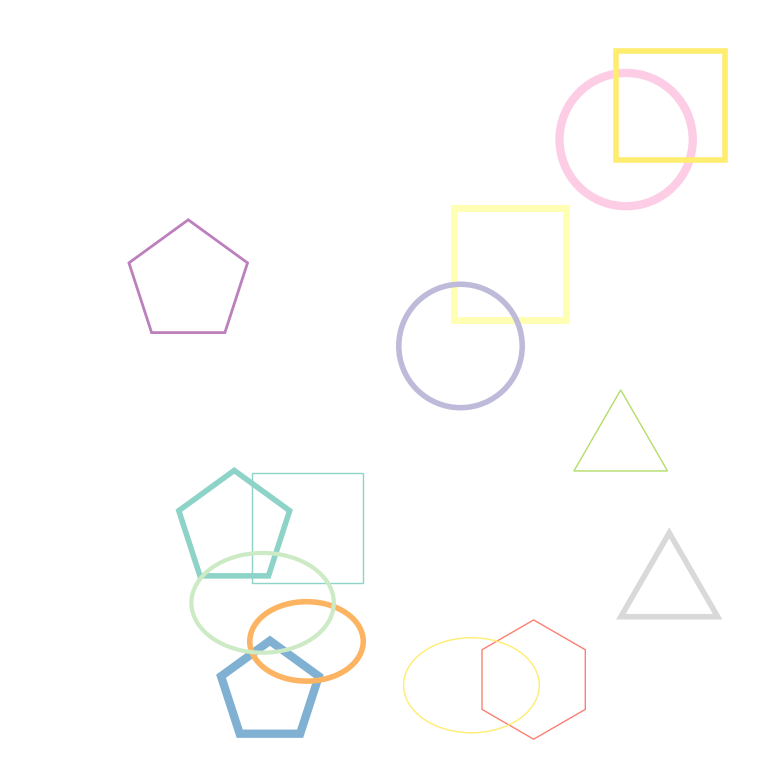[{"shape": "pentagon", "thickness": 2, "radius": 0.38, "center": [0.304, 0.313]}, {"shape": "square", "thickness": 0.5, "radius": 0.36, "center": [0.399, 0.314]}, {"shape": "square", "thickness": 2.5, "radius": 0.36, "center": [0.662, 0.657]}, {"shape": "circle", "thickness": 2, "radius": 0.4, "center": [0.598, 0.551]}, {"shape": "hexagon", "thickness": 0.5, "radius": 0.39, "center": [0.693, 0.117]}, {"shape": "pentagon", "thickness": 3, "radius": 0.33, "center": [0.351, 0.101]}, {"shape": "oval", "thickness": 2, "radius": 0.37, "center": [0.398, 0.167]}, {"shape": "triangle", "thickness": 0.5, "radius": 0.35, "center": [0.806, 0.423]}, {"shape": "circle", "thickness": 3, "radius": 0.43, "center": [0.813, 0.819]}, {"shape": "triangle", "thickness": 2, "radius": 0.36, "center": [0.869, 0.235]}, {"shape": "pentagon", "thickness": 1, "radius": 0.4, "center": [0.244, 0.634]}, {"shape": "oval", "thickness": 1.5, "radius": 0.46, "center": [0.341, 0.217]}, {"shape": "oval", "thickness": 0.5, "radius": 0.44, "center": [0.612, 0.11]}, {"shape": "square", "thickness": 2, "radius": 0.35, "center": [0.871, 0.863]}]